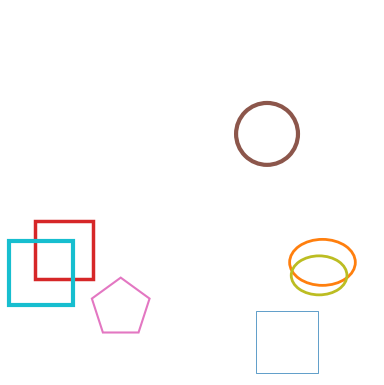[{"shape": "square", "thickness": 0.5, "radius": 0.4, "center": [0.746, 0.112]}, {"shape": "oval", "thickness": 2, "radius": 0.43, "center": [0.838, 0.319]}, {"shape": "square", "thickness": 2.5, "radius": 0.38, "center": [0.166, 0.351]}, {"shape": "circle", "thickness": 3, "radius": 0.4, "center": [0.694, 0.652]}, {"shape": "pentagon", "thickness": 1.5, "radius": 0.39, "center": [0.314, 0.2]}, {"shape": "oval", "thickness": 2, "radius": 0.36, "center": [0.829, 0.285]}, {"shape": "square", "thickness": 3, "radius": 0.42, "center": [0.107, 0.291]}]